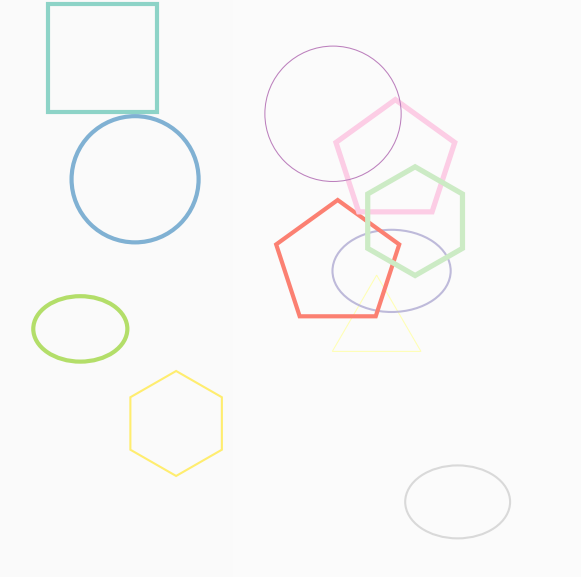[{"shape": "square", "thickness": 2, "radius": 0.47, "center": [0.176, 0.899]}, {"shape": "triangle", "thickness": 0.5, "radius": 0.44, "center": [0.648, 0.435]}, {"shape": "oval", "thickness": 1, "radius": 0.51, "center": [0.674, 0.53]}, {"shape": "pentagon", "thickness": 2, "radius": 0.56, "center": [0.581, 0.541]}, {"shape": "circle", "thickness": 2, "radius": 0.55, "center": [0.232, 0.689]}, {"shape": "oval", "thickness": 2, "radius": 0.4, "center": [0.138, 0.43]}, {"shape": "pentagon", "thickness": 2.5, "radius": 0.54, "center": [0.68, 0.719]}, {"shape": "oval", "thickness": 1, "radius": 0.45, "center": [0.787, 0.13]}, {"shape": "circle", "thickness": 0.5, "radius": 0.59, "center": [0.573, 0.802]}, {"shape": "hexagon", "thickness": 2.5, "radius": 0.47, "center": [0.714, 0.616]}, {"shape": "hexagon", "thickness": 1, "radius": 0.45, "center": [0.303, 0.266]}]